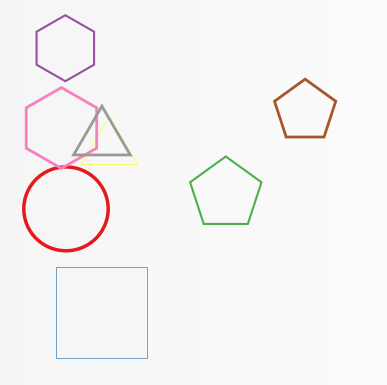[{"shape": "circle", "thickness": 2.5, "radius": 0.54, "center": [0.17, 0.458]}, {"shape": "square", "thickness": 0.5, "radius": 0.59, "center": [0.262, 0.188]}, {"shape": "pentagon", "thickness": 1.5, "radius": 0.48, "center": [0.583, 0.497]}, {"shape": "hexagon", "thickness": 1.5, "radius": 0.43, "center": [0.169, 0.875]}, {"shape": "triangle", "thickness": 0.5, "radius": 0.42, "center": [0.282, 0.614]}, {"shape": "pentagon", "thickness": 2, "radius": 0.42, "center": [0.787, 0.711]}, {"shape": "hexagon", "thickness": 2, "radius": 0.52, "center": [0.159, 0.668]}, {"shape": "triangle", "thickness": 2, "radius": 0.42, "center": [0.263, 0.64]}]